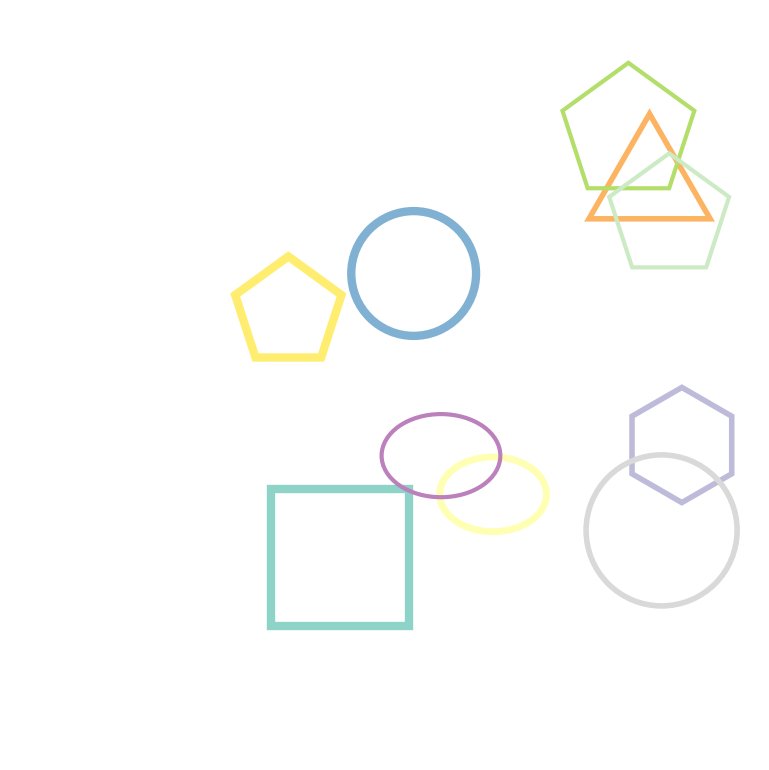[{"shape": "square", "thickness": 3, "radius": 0.45, "center": [0.442, 0.276]}, {"shape": "oval", "thickness": 2.5, "radius": 0.35, "center": [0.64, 0.358]}, {"shape": "hexagon", "thickness": 2, "radius": 0.37, "center": [0.886, 0.422]}, {"shape": "circle", "thickness": 3, "radius": 0.41, "center": [0.537, 0.645]}, {"shape": "triangle", "thickness": 2, "radius": 0.45, "center": [0.844, 0.761]}, {"shape": "pentagon", "thickness": 1.5, "radius": 0.45, "center": [0.816, 0.828]}, {"shape": "circle", "thickness": 2, "radius": 0.49, "center": [0.859, 0.311]}, {"shape": "oval", "thickness": 1.5, "radius": 0.39, "center": [0.573, 0.408]}, {"shape": "pentagon", "thickness": 1.5, "radius": 0.41, "center": [0.869, 0.719]}, {"shape": "pentagon", "thickness": 3, "radius": 0.36, "center": [0.374, 0.594]}]